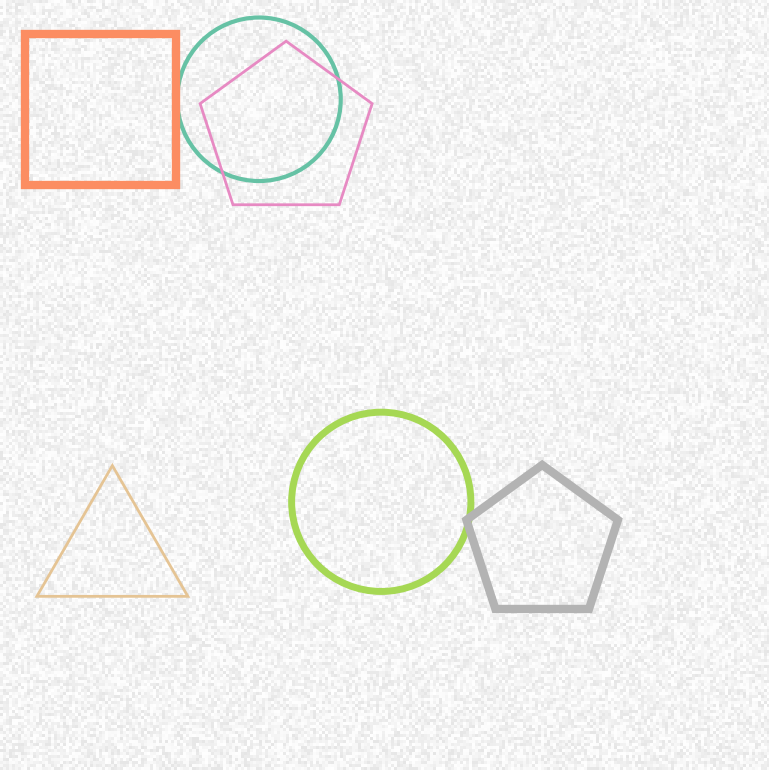[{"shape": "circle", "thickness": 1.5, "radius": 0.53, "center": [0.336, 0.871]}, {"shape": "square", "thickness": 3, "radius": 0.49, "center": [0.13, 0.858]}, {"shape": "pentagon", "thickness": 1, "radius": 0.59, "center": [0.372, 0.829]}, {"shape": "circle", "thickness": 2.5, "radius": 0.58, "center": [0.495, 0.348]}, {"shape": "triangle", "thickness": 1, "radius": 0.57, "center": [0.146, 0.282]}, {"shape": "pentagon", "thickness": 3, "radius": 0.52, "center": [0.704, 0.293]}]